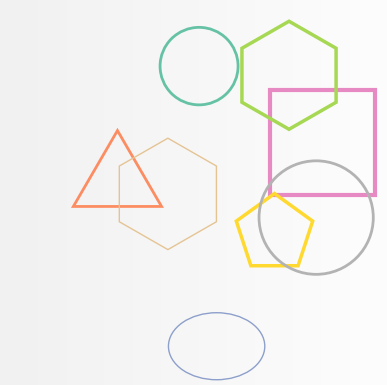[{"shape": "circle", "thickness": 2, "radius": 0.5, "center": [0.514, 0.828]}, {"shape": "triangle", "thickness": 2, "radius": 0.66, "center": [0.303, 0.529]}, {"shape": "oval", "thickness": 1, "radius": 0.62, "center": [0.559, 0.101]}, {"shape": "square", "thickness": 3, "radius": 0.68, "center": [0.832, 0.63]}, {"shape": "hexagon", "thickness": 2.5, "radius": 0.7, "center": [0.746, 0.804]}, {"shape": "pentagon", "thickness": 2.5, "radius": 0.52, "center": [0.708, 0.394]}, {"shape": "hexagon", "thickness": 1, "radius": 0.72, "center": [0.433, 0.496]}, {"shape": "circle", "thickness": 2, "radius": 0.74, "center": [0.816, 0.435]}]